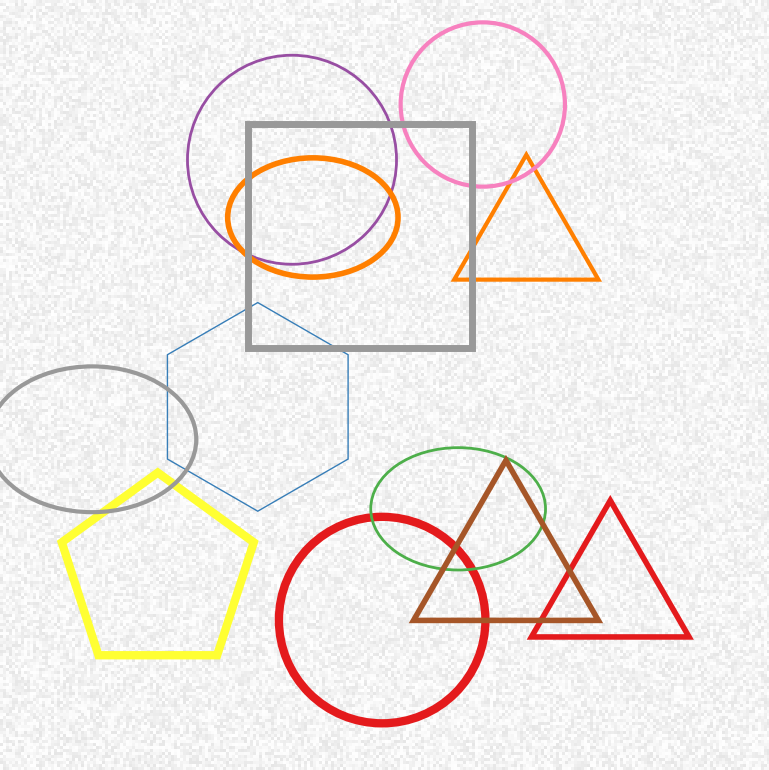[{"shape": "circle", "thickness": 3, "radius": 0.67, "center": [0.496, 0.195]}, {"shape": "triangle", "thickness": 2, "radius": 0.59, "center": [0.793, 0.232]}, {"shape": "hexagon", "thickness": 0.5, "radius": 0.68, "center": [0.335, 0.472]}, {"shape": "oval", "thickness": 1, "radius": 0.57, "center": [0.595, 0.339]}, {"shape": "circle", "thickness": 1, "radius": 0.68, "center": [0.379, 0.793]}, {"shape": "oval", "thickness": 2, "radius": 0.55, "center": [0.406, 0.718]}, {"shape": "triangle", "thickness": 1.5, "radius": 0.54, "center": [0.684, 0.691]}, {"shape": "pentagon", "thickness": 3, "radius": 0.66, "center": [0.205, 0.255]}, {"shape": "triangle", "thickness": 2, "radius": 0.69, "center": [0.657, 0.264]}, {"shape": "circle", "thickness": 1.5, "radius": 0.53, "center": [0.627, 0.864]}, {"shape": "oval", "thickness": 1.5, "radius": 0.68, "center": [0.12, 0.43]}, {"shape": "square", "thickness": 2.5, "radius": 0.73, "center": [0.467, 0.694]}]